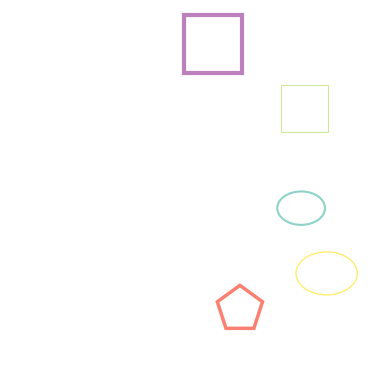[{"shape": "oval", "thickness": 1.5, "radius": 0.31, "center": [0.782, 0.459]}, {"shape": "pentagon", "thickness": 2.5, "radius": 0.31, "center": [0.623, 0.197]}, {"shape": "square", "thickness": 0.5, "radius": 0.3, "center": [0.79, 0.719]}, {"shape": "square", "thickness": 3, "radius": 0.38, "center": [0.553, 0.885]}, {"shape": "oval", "thickness": 1, "radius": 0.4, "center": [0.848, 0.29]}]